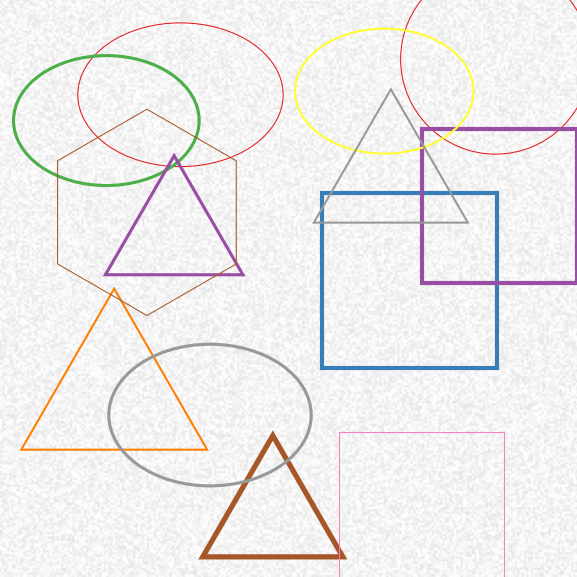[{"shape": "circle", "thickness": 0.5, "radius": 0.82, "center": [0.858, 0.897]}, {"shape": "oval", "thickness": 0.5, "radius": 0.89, "center": [0.312, 0.835]}, {"shape": "square", "thickness": 2, "radius": 0.76, "center": [0.709, 0.513]}, {"shape": "oval", "thickness": 1.5, "radius": 0.8, "center": [0.184, 0.79]}, {"shape": "square", "thickness": 2, "radius": 0.67, "center": [0.864, 0.642]}, {"shape": "triangle", "thickness": 1.5, "radius": 0.69, "center": [0.302, 0.592]}, {"shape": "triangle", "thickness": 1, "radius": 0.93, "center": [0.198, 0.313]}, {"shape": "oval", "thickness": 1, "radius": 0.77, "center": [0.665, 0.841]}, {"shape": "hexagon", "thickness": 0.5, "radius": 0.89, "center": [0.254, 0.631]}, {"shape": "triangle", "thickness": 2.5, "radius": 0.7, "center": [0.472, 0.105]}, {"shape": "square", "thickness": 0.5, "radius": 0.71, "center": [0.73, 0.108]}, {"shape": "oval", "thickness": 1.5, "radius": 0.88, "center": [0.364, 0.28]}, {"shape": "triangle", "thickness": 1, "radius": 0.77, "center": [0.677, 0.691]}]